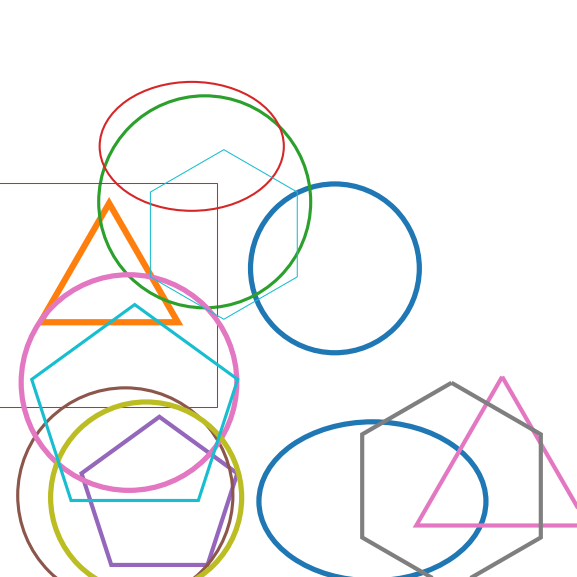[{"shape": "oval", "thickness": 2.5, "radius": 0.98, "center": [0.645, 0.131]}, {"shape": "circle", "thickness": 2.5, "radius": 0.73, "center": [0.58, 0.534]}, {"shape": "triangle", "thickness": 3, "radius": 0.69, "center": [0.189, 0.51]}, {"shape": "circle", "thickness": 1.5, "radius": 0.92, "center": [0.354, 0.65]}, {"shape": "square", "thickness": 0.5, "radius": 0.97, "center": [0.182, 0.488]}, {"shape": "oval", "thickness": 1, "radius": 0.8, "center": [0.332, 0.746]}, {"shape": "pentagon", "thickness": 2, "radius": 0.71, "center": [0.276, 0.136]}, {"shape": "circle", "thickness": 1.5, "radius": 0.93, "center": [0.217, 0.141]}, {"shape": "triangle", "thickness": 2, "radius": 0.86, "center": [0.87, 0.175]}, {"shape": "circle", "thickness": 2.5, "radius": 0.93, "center": [0.223, 0.337]}, {"shape": "hexagon", "thickness": 2, "radius": 0.89, "center": [0.782, 0.158]}, {"shape": "circle", "thickness": 2.5, "radius": 0.83, "center": [0.253, 0.138]}, {"shape": "pentagon", "thickness": 1.5, "radius": 0.94, "center": [0.233, 0.284]}, {"shape": "hexagon", "thickness": 0.5, "radius": 0.73, "center": [0.388, 0.593]}]